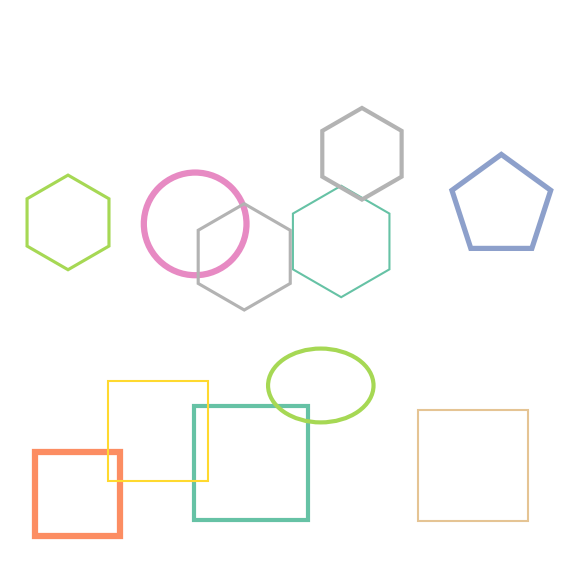[{"shape": "square", "thickness": 2, "radius": 0.49, "center": [0.435, 0.197]}, {"shape": "hexagon", "thickness": 1, "radius": 0.48, "center": [0.591, 0.581]}, {"shape": "square", "thickness": 3, "radius": 0.36, "center": [0.134, 0.144]}, {"shape": "pentagon", "thickness": 2.5, "radius": 0.45, "center": [0.868, 0.642]}, {"shape": "circle", "thickness": 3, "radius": 0.44, "center": [0.338, 0.611]}, {"shape": "hexagon", "thickness": 1.5, "radius": 0.41, "center": [0.118, 0.614]}, {"shape": "oval", "thickness": 2, "radius": 0.46, "center": [0.555, 0.332]}, {"shape": "square", "thickness": 1, "radius": 0.43, "center": [0.274, 0.253]}, {"shape": "square", "thickness": 1, "radius": 0.48, "center": [0.818, 0.193]}, {"shape": "hexagon", "thickness": 2, "radius": 0.4, "center": [0.627, 0.733]}, {"shape": "hexagon", "thickness": 1.5, "radius": 0.46, "center": [0.423, 0.554]}]